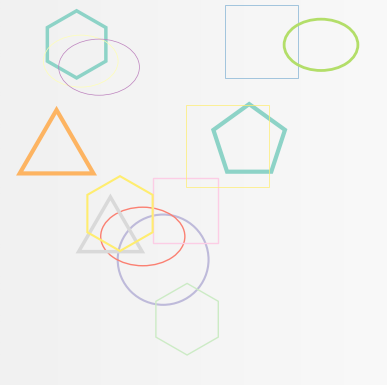[{"shape": "hexagon", "thickness": 2.5, "radius": 0.44, "center": [0.198, 0.885]}, {"shape": "pentagon", "thickness": 3, "radius": 0.49, "center": [0.643, 0.633]}, {"shape": "oval", "thickness": 0.5, "radius": 0.48, "center": [0.208, 0.841]}, {"shape": "circle", "thickness": 1.5, "radius": 0.59, "center": [0.421, 0.326]}, {"shape": "oval", "thickness": 1, "radius": 0.54, "center": [0.368, 0.386]}, {"shape": "square", "thickness": 0.5, "radius": 0.47, "center": [0.675, 0.893]}, {"shape": "triangle", "thickness": 3, "radius": 0.55, "center": [0.146, 0.604]}, {"shape": "oval", "thickness": 2, "radius": 0.48, "center": [0.828, 0.884]}, {"shape": "square", "thickness": 1, "radius": 0.42, "center": [0.479, 0.454]}, {"shape": "triangle", "thickness": 2.5, "radius": 0.47, "center": [0.285, 0.394]}, {"shape": "oval", "thickness": 0.5, "radius": 0.52, "center": [0.256, 0.826]}, {"shape": "hexagon", "thickness": 1, "radius": 0.46, "center": [0.483, 0.171]}, {"shape": "hexagon", "thickness": 1.5, "radius": 0.49, "center": [0.31, 0.445]}, {"shape": "square", "thickness": 0.5, "radius": 0.53, "center": [0.587, 0.622]}]